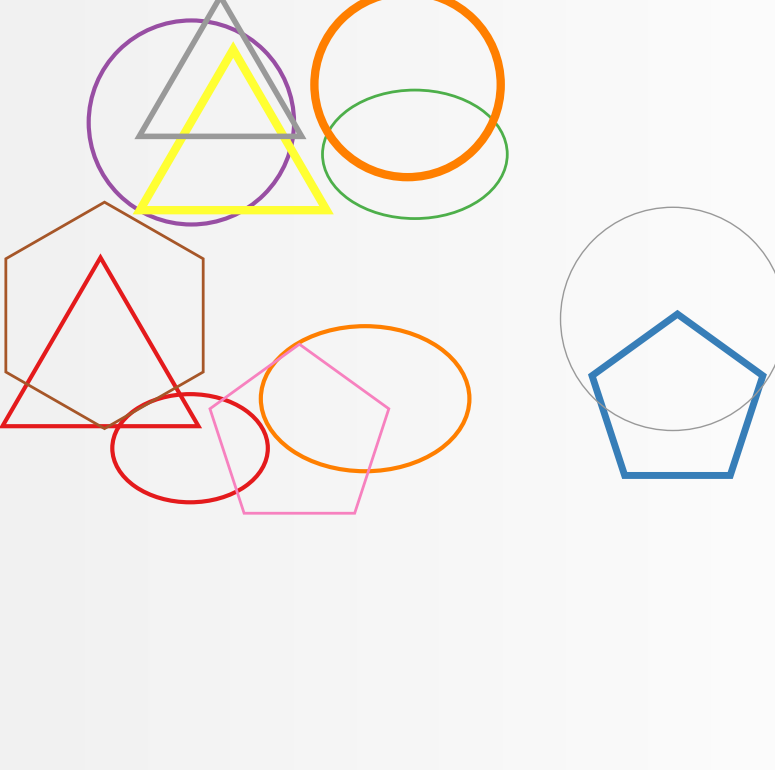[{"shape": "triangle", "thickness": 1.5, "radius": 0.73, "center": [0.13, 0.519]}, {"shape": "oval", "thickness": 1.5, "radius": 0.5, "center": [0.245, 0.418]}, {"shape": "pentagon", "thickness": 2.5, "radius": 0.58, "center": [0.874, 0.476]}, {"shape": "oval", "thickness": 1, "radius": 0.6, "center": [0.535, 0.8]}, {"shape": "circle", "thickness": 1.5, "radius": 0.66, "center": [0.247, 0.841]}, {"shape": "oval", "thickness": 1.5, "radius": 0.67, "center": [0.471, 0.482]}, {"shape": "circle", "thickness": 3, "radius": 0.6, "center": [0.526, 0.89]}, {"shape": "triangle", "thickness": 3, "radius": 0.7, "center": [0.301, 0.797]}, {"shape": "hexagon", "thickness": 1, "radius": 0.74, "center": [0.135, 0.59]}, {"shape": "pentagon", "thickness": 1, "radius": 0.61, "center": [0.386, 0.432]}, {"shape": "circle", "thickness": 0.5, "radius": 0.72, "center": [0.868, 0.586]}, {"shape": "triangle", "thickness": 2, "radius": 0.61, "center": [0.284, 0.883]}]